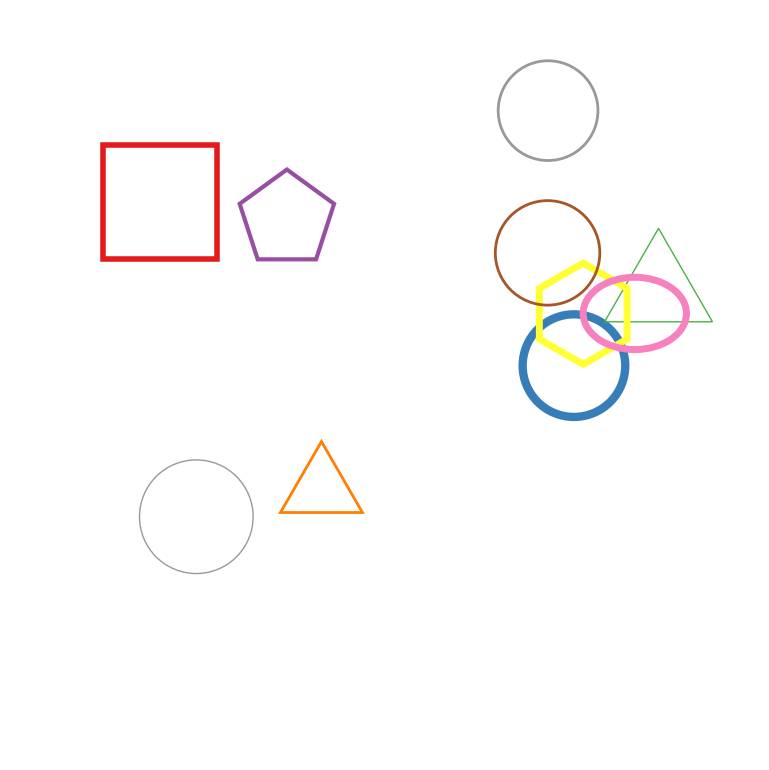[{"shape": "square", "thickness": 2, "radius": 0.37, "center": [0.208, 0.738]}, {"shape": "circle", "thickness": 3, "radius": 0.33, "center": [0.745, 0.525]}, {"shape": "triangle", "thickness": 0.5, "radius": 0.4, "center": [0.855, 0.623]}, {"shape": "pentagon", "thickness": 1.5, "radius": 0.32, "center": [0.373, 0.715]}, {"shape": "triangle", "thickness": 1, "radius": 0.31, "center": [0.417, 0.365]}, {"shape": "hexagon", "thickness": 2.5, "radius": 0.33, "center": [0.757, 0.593]}, {"shape": "circle", "thickness": 1, "radius": 0.34, "center": [0.711, 0.672]}, {"shape": "oval", "thickness": 2.5, "radius": 0.34, "center": [0.824, 0.593]}, {"shape": "circle", "thickness": 1, "radius": 0.32, "center": [0.712, 0.856]}, {"shape": "circle", "thickness": 0.5, "radius": 0.37, "center": [0.255, 0.329]}]